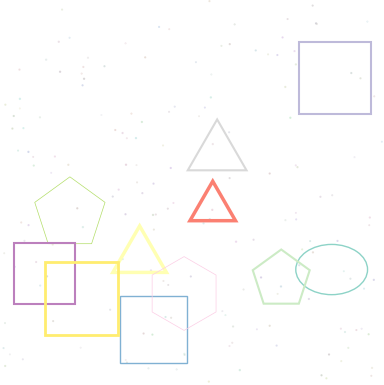[{"shape": "oval", "thickness": 1, "radius": 0.47, "center": [0.861, 0.3]}, {"shape": "triangle", "thickness": 2.5, "radius": 0.4, "center": [0.363, 0.333]}, {"shape": "square", "thickness": 1.5, "radius": 0.47, "center": [0.871, 0.797]}, {"shape": "triangle", "thickness": 2.5, "radius": 0.34, "center": [0.553, 0.461]}, {"shape": "square", "thickness": 1, "radius": 0.44, "center": [0.398, 0.145]}, {"shape": "pentagon", "thickness": 0.5, "radius": 0.48, "center": [0.182, 0.445]}, {"shape": "hexagon", "thickness": 0.5, "radius": 0.48, "center": [0.478, 0.238]}, {"shape": "triangle", "thickness": 1.5, "radius": 0.44, "center": [0.564, 0.602]}, {"shape": "square", "thickness": 1.5, "radius": 0.4, "center": [0.116, 0.289]}, {"shape": "pentagon", "thickness": 1.5, "radius": 0.39, "center": [0.731, 0.274]}, {"shape": "square", "thickness": 2, "radius": 0.47, "center": [0.213, 0.225]}]